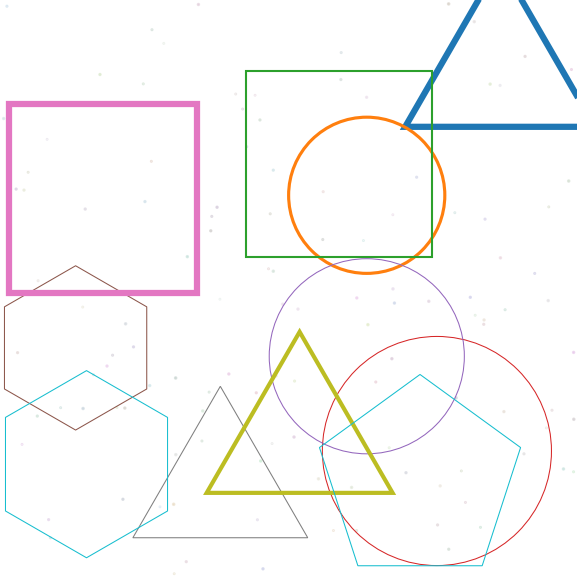[{"shape": "triangle", "thickness": 3, "radius": 0.95, "center": [0.866, 0.874]}, {"shape": "circle", "thickness": 1.5, "radius": 0.68, "center": [0.635, 0.661]}, {"shape": "square", "thickness": 1, "radius": 0.8, "center": [0.588, 0.715]}, {"shape": "circle", "thickness": 0.5, "radius": 0.99, "center": [0.757, 0.218]}, {"shape": "circle", "thickness": 0.5, "radius": 0.84, "center": [0.635, 0.382]}, {"shape": "hexagon", "thickness": 0.5, "radius": 0.71, "center": [0.131, 0.397]}, {"shape": "square", "thickness": 3, "radius": 0.82, "center": [0.178, 0.655]}, {"shape": "triangle", "thickness": 0.5, "radius": 0.87, "center": [0.381, 0.155]}, {"shape": "triangle", "thickness": 2, "radius": 0.93, "center": [0.519, 0.239]}, {"shape": "pentagon", "thickness": 0.5, "radius": 0.92, "center": [0.727, 0.168]}, {"shape": "hexagon", "thickness": 0.5, "radius": 0.81, "center": [0.15, 0.195]}]